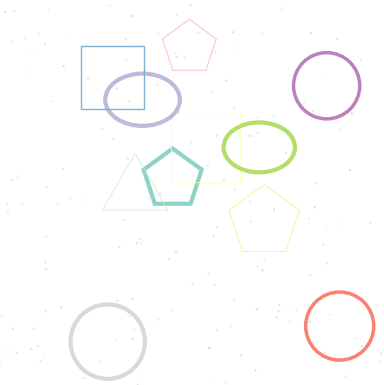[{"shape": "pentagon", "thickness": 3, "radius": 0.4, "center": [0.449, 0.535]}, {"shape": "square", "thickness": 0.5, "radius": 0.45, "center": [0.533, 0.617]}, {"shape": "oval", "thickness": 3, "radius": 0.48, "center": [0.37, 0.741]}, {"shape": "circle", "thickness": 2.5, "radius": 0.44, "center": [0.882, 0.153]}, {"shape": "square", "thickness": 1, "radius": 0.41, "center": [0.293, 0.798]}, {"shape": "oval", "thickness": 3, "radius": 0.46, "center": [0.673, 0.617]}, {"shape": "pentagon", "thickness": 1, "radius": 0.37, "center": [0.492, 0.877]}, {"shape": "circle", "thickness": 3, "radius": 0.48, "center": [0.28, 0.113]}, {"shape": "circle", "thickness": 2.5, "radius": 0.43, "center": [0.848, 0.777]}, {"shape": "triangle", "thickness": 0.5, "radius": 0.49, "center": [0.351, 0.504]}, {"shape": "pentagon", "thickness": 0.5, "radius": 0.48, "center": [0.687, 0.424]}]